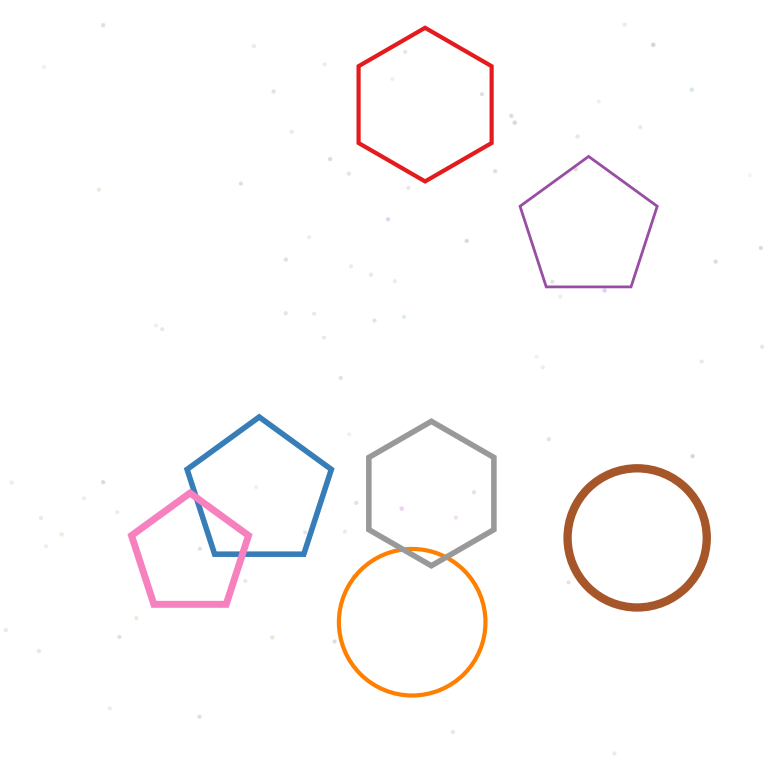[{"shape": "hexagon", "thickness": 1.5, "radius": 0.5, "center": [0.552, 0.864]}, {"shape": "pentagon", "thickness": 2, "radius": 0.49, "center": [0.337, 0.36]}, {"shape": "pentagon", "thickness": 1, "radius": 0.47, "center": [0.764, 0.703]}, {"shape": "circle", "thickness": 1.5, "radius": 0.48, "center": [0.535, 0.192]}, {"shape": "circle", "thickness": 3, "radius": 0.45, "center": [0.827, 0.301]}, {"shape": "pentagon", "thickness": 2.5, "radius": 0.4, "center": [0.247, 0.28]}, {"shape": "hexagon", "thickness": 2, "radius": 0.47, "center": [0.56, 0.359]}]